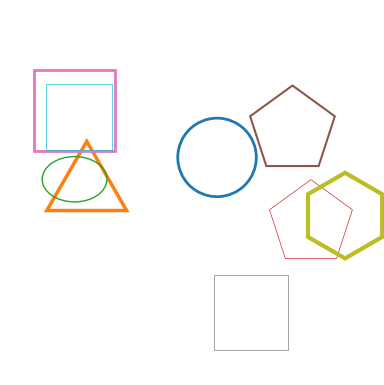[{"shape": "circle", "thickness": 2, "radius": 0.51, "center": [0.564, 0.591]}, {"shape": "triangle", "thickness": 2.5, "radius": 0.6, "center": [0.225, 0.513]}, {"shape": "oval", "thickness": 1, "radius": 0.42, "center": [0.194, 0.534]}, {"shape": "pentagon", "thickness": 0.5, "radius": 0.57, "center": [0.808, 0.42]}, {"shape": "pentagon", "thickness": 1.5, "radius": 0.58, "center": [0.76, 0.662]}, {"shape": "square", "thickness": 2, "radius": 0.53, "center": [0.193, 0.713]}, {"shape": "square", "thickness": 0.5, "radius": 0.48, "center": [0.652, 0.188]}, {"shape": "hexagon", "thickness": 3, "radius": 0.56, "center": [0.896, 0.44]}, {"shape": "square", "thickness": 0.5, "radius": 0.43, "center": [0.205, 0.696]}]